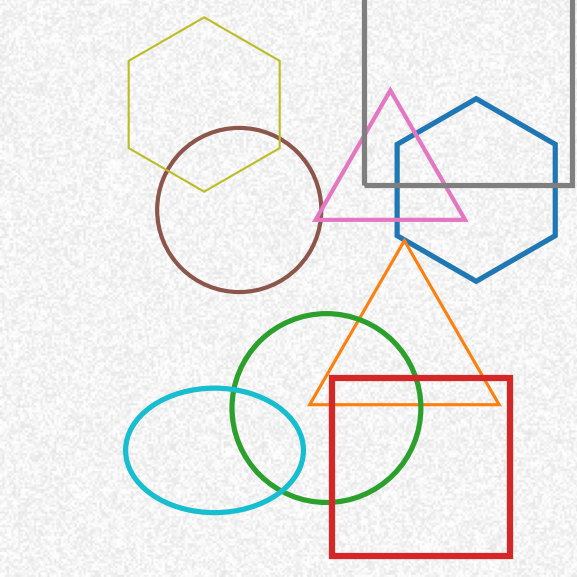[{"shape": "hexagon", "thickness": 2.5, "radius": 0.79, "center": [0.825, 0.67]}, {"shape": "triangle", "thickness": 1.5, "radius": 0.95, "center": [0.7, 0.393]}, {"shape": "circle", "thickness": 2.5, "radius": 0.82, "center": [0.565, 0.293]}, {"shape": "square", "thickness": 3, "radius": 0.77, "center": [0.729, 0.19]}, {"shape": "circle", "thickness": 2, "radius": 0.71, "center": [0.414, 0.636]}, {"shape": "triangle", "thickness": 2, "radius": 0.75, "center": [0.676, 0.693]}, {"shape": "square", "thickness": 2.5, "radius": 0.9, "center": [0.81, 0.858]}, {"shape": "hexagon", "thickness": 1, "radius": 0.75, "center": [0.354, 0.818]}, {"shape": "oval", "thickness": 2.5, "radius": 0.77, "center": [0.371, 0.219]}]